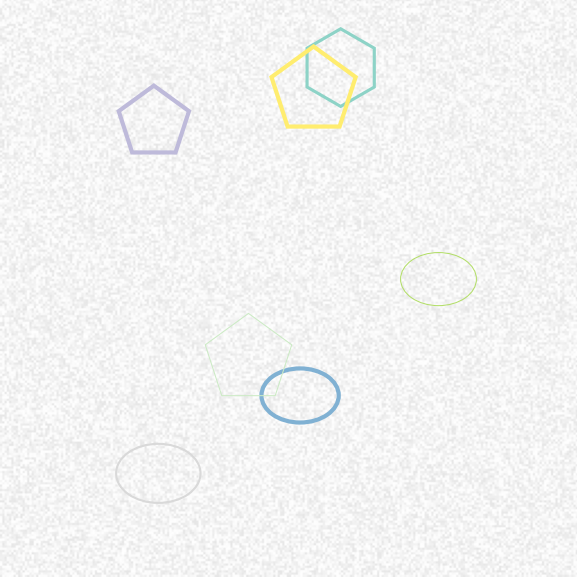[{"shape": "hexagon", "thickness": 1.5, "radius": 0.34, "center": [0.59, 0.882]}, {"shape": "pentagon", "thickness": 2, "radius": 0.32, "center": [0.266, 0.787]}, {"shape": "oval", "thickness": 2, "radius": 0.33, "center": [0.52, 0.314]}, {"shape": "oval", "thickness": 0.5, "radius": 0.33, "center": [0.759, 0.516]}, {"shape": "oval", "thickness": 1, "radius": 0.37, "center": [0.274, 0.179]}, {"shape": "pentagon", "thickness": 0.5, "radius": 0.39, "center": [0.43, 0.378]}, {"shape": "pentagon", "thickness": 2, "radius": 0.38, "center": [0.543, 0.842]}]